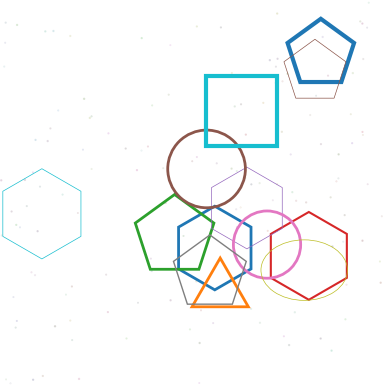[{"shape": "hexagon", "thickness": 2, "radius": 0.54, "center": [0.558, 0.356]}, {"shape": "pentagon", "thickness": 3, "radius": 0.45, "center": [0.833, 0.86]}, {"shape": "triangle", "thickness": 2, "radius": 0.42, "center": [0.572, 0.245]}, {"shape": "pentagon", "thickness": 2, "radius": 0.54, "center": [0.454, 0.387]}, {"shape": "hexagon", "thickness": 1.5, "radius": 0.57, "center": [0.802, 0.335]}, {"shape": "hexagon", "thickness": 0.5, "radius": 0.53, "center": [0.641, 0.46]}, {"shape": "circle", "thickness": 2, "radius": 0.5, "center": [0.537, 0.561]}, {"shape": "pentagon", "thickness": 0.5, "radius": 0.42, "center": [0.818, 0.813]}, {"shape": "circle", "thickness": 2, "radius": 0.44, "center": [0.694, 0.365]}, {"shape": "pentagon", "thickness": 1, "radius": 0.5, "center": [0.545, 0.29]}, {"shape": "oval", "thickness": 0.5, "radius": 0.56, "center": [0.79, 0.298]}, {"shape": "square", "thickness": 3, "radius": 0.46, "center": [0.627, 0.712]}, {"shape": "hexagon", "thickness": 0.5, "radius": 0.59, "center": [0.109, 0.445]}]